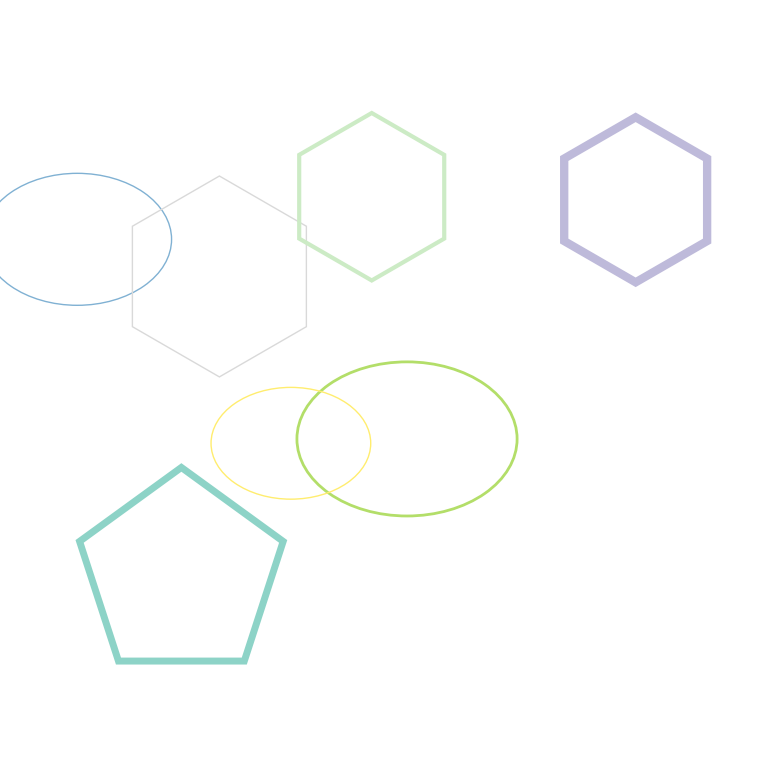[{"shape": "pentagon", "thickness": 2.5, "radius": 0.69, "center": [0.236, 0.254]}, {"shape": "hexagon", "thickness": 3, "radius": 0.54, "center": [0.826, 0.741]}, {"shape": "oval", "thickness": 0.5, "radius": 0.61, "center": [0.1, 0.689]}, {"shape": "oval", "thickness": 1, "radius": 0.71, "center": [0.529, 0.43]}, {"shape": "hexagon", "thickness": 0.5, "radius": 0.65, "center": [0.285, 0.641]}, {"shape": "hexagon", "thickness": 1.5, "radius": 0.54, "center": [0.483, 0.745]}, {"shape": "oval", "thickness": 0.5, "radius": 0.52, "center": [0.378, 0.424]}]